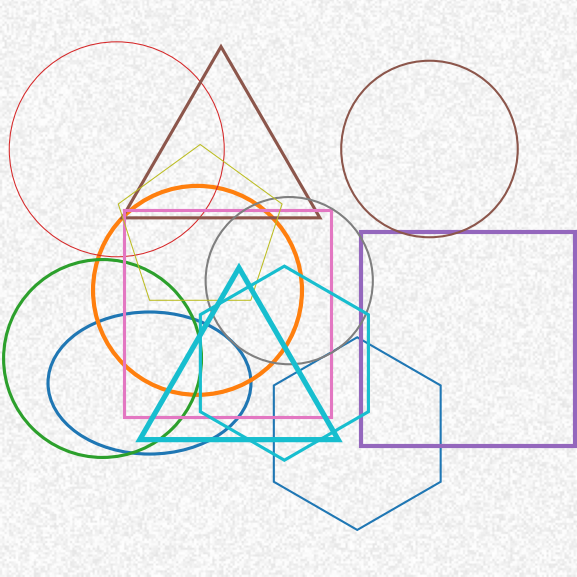[{"shape": "hexagon", "thickness": 1, "radius": 0.83, "center": [0.619, 0.248]}, {"shape": "oval", "thickness": 1.5, "radius": 0.88, "center": [0.259, 0.336]}, {"shape": "circle", "thickness": 2, "radius": 0.9, "center": [0.342, 0.496]}, {"shape": "circle", "thickness": 1.5, "radius": 0.86, "center": [0.178, 0.378]}, {"shape": "circle", "thickness": 0.5, "radius": 0.93, "center": [0.202, 0.741]}, {"shape": "square", "thickness": 2, "radius": 0.93, "center": [0.81, 0.412]}, {"shape": "circle", "thickness": 1, "radius": 0.76, "center": [0.744, 0.741]}, {"shape": "triangle", "thickness": 1.5, "radius": 0.99, "center": [0.383, 0.721]}, {"shape": "square", "thickness": 1.5, "radius": 0.9, "center": [0.394, 0.456]}, {"shape": "circle", "thickness": 1, "radius": 0.72, "center": [0.501, 0.513]}, {"shape": "pentagon", "thickness": 0.5, "radius": 0.75, "center": [0.347, 0.6]}, {"shape": "hexagon", "thickness": 1.5, "radius": 0.84, "center": [0.492, 0.37]}, {"shape": "triangle", "thickness": 2.5, "radius": 0.99, "center": [0.414, 0.337]}]